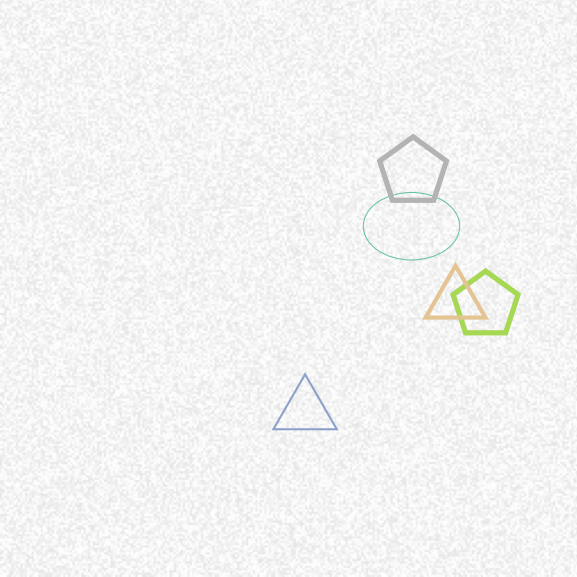[{"shape": "oval", "thickness": 0.5, "radius": 0.42, "center": [0.713, 0.607]}, {"shape": "triangle", "thickness": 1, "radius": 0.32, "center": [0.528, 0.288]}, {"shape": "pentagon", "thickness": 2.5, "radius": 0.3, "center": [0.841, 0.471]}, {"shape": "triangle", "thickness": 2, "radius": 0.3, "center": [0.789, 0.479]}, {"shape": "pentagon", "thickness": 2.5, "radius": 0.3, "center": [0.715, 0.701]}]